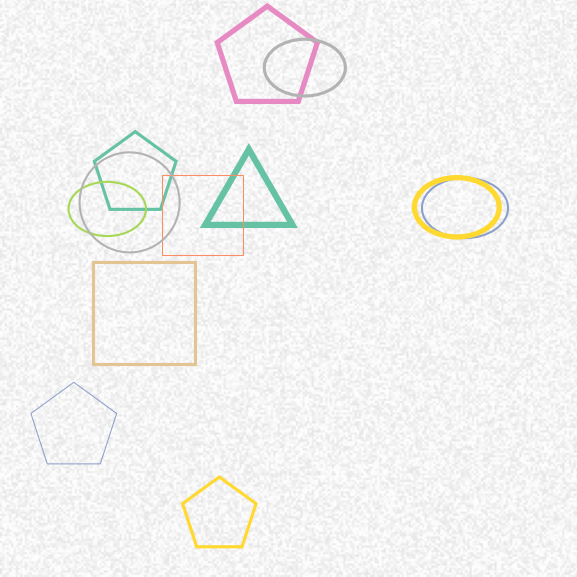[{"shape": "pentagon", "thickness": 1.5, "radius": 0.37, "center": [0.234, 0.697]}, {"shape": "triangle", "thickness": 3, "radius": 0.44, "center": [0.431, 0.653]}, {"shape": "square", "thickness": 0.5, "radius": 0.35, "center": [0.351, 0.627]}, {"shape": "pentagon", "thickness": 0.5, "radius": 0.39, "center": [0.128, 0.259]}, {"shape": "oval", "thickness": 1, "radius": 0.37, "center": [0.805, 0.639]}, {"shape": "pentagon", "thickness": 2.5, "radius": 0.46, "center": [0.463, 0.897]}, {"shape": "oval", "thickness": 1, "radius": 0.34, "center": [0.186, 0.637]}, {"shape": "pentagon", "thickness": 1.5, "radius": 0.33, "center": [0.38, 0.106]}, {"shape": "oval", "thickness": 2.5, "radius": 0.37, "center": [0.791, 0.64]}, {"shape": "square", "thickness": 1.5, "radius": 0.44, "center": [0.249, 0.457]}, {"shape": "circle", "thickness": 1, "radius": 0.43, "center": [0.224, 0.649]}, {"shape": "oval", "thickness": 1.5, "radius": 0.35, "center": [0.528, 0.882]}]